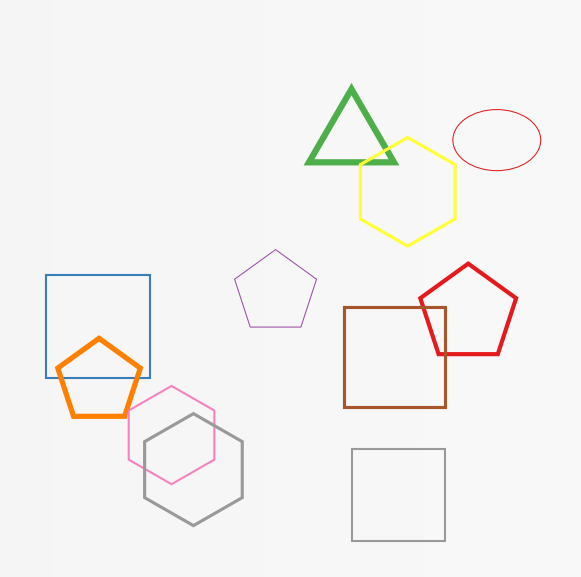[{"shape": "pentagon", "thickness": 2, "radius": 0.43, "center": [0.806, 0.456]}, {"shape": "oval", "thickness": 0.5, "radius": 0.38, "center": [0.855, 0.757]}, {"shape": "square", "thickness": 1, "radius": 0.45, "center": [0.168, 0.434]}, {"shape": "triangle", "thickness": 3, "radius": 0.42, "center": [0.605, 0.76]}, {"shape": "pentagon", "thickness": 0.5, "radius": 0.37, "center": [0.474, 0.493]}, {"shape": "pentagon", "thickness": 2.5, "radius": 0.37, "center": [0.17, 0.339]}, {"shape": "hexagon", "thickness": 1.5, "radius": 0.47, "center": [0.701, 0.667]}, {"shape": "square", "thickness": 1.5, "radius": 0.43, "center": [0.678, 0.381]}, {"shape": "hexagon", "thickness": 1, "radius": 0.43, "center": [0.295, 0.246]}, {"shape": "hexagon", "thickness": 1.5, "radius": 0.48, "center": [0.333, 0.186]}, {"shape": "square", "thickness": 1, "radius": 0.4, "center": [0.686, 0.142]}]